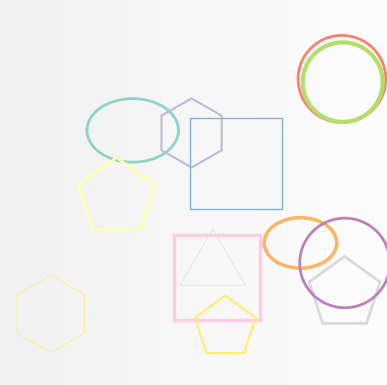[{"shape": "oval", "thickness": 2, "radius": 0.59, "center": [0.342, 0.661]}, {"shape": "pentagon", "thickness": 2, "radius": 0.52, "center": [0.301, 0.487]}, {"shape": "hexagon", "thickness": 1.5, "radius": 0.45, "center": [0.494, 0.655]}, {"shape": "circle", "thickness": 2, "radius": 0.57, "center": [0.882, 0.795]}, {"shape": "square", "thickness": 1, "radius": 0.59, "center": [0.608, 0.575]}, {"shape": "oval", "thickness": 2.5, "radius": 0.47, "center": [0.775, 0.369]}, {"shape": "circle", "thickness": 3, "radius": 0.52, "center": [0.884, 0.787]}, {"shape": "square", "thickness": 2.5, "radius": 0.55, "center": [0.56, 0.28]}, {"shape": "pentagon", "thickness": 2, "radius": 0.48, "center": [0.889, 0.238]}, {"shape": "circle", "thickness": 2, "radius": 0.58, "center": [0.89, 0.317]}, {"shape": "triangle", "thickness": 0.5, "radius": 0.49, "center": [0.549, 0.308]}, {"shape": "hexagon", "thickness": 0.5, "radius": 0.5, "center": [0.131, 0.185]}, {"shape": "pentagon", "thickness": 1.5, "radius": 0.41, "center": [0.581, 0.149]}]